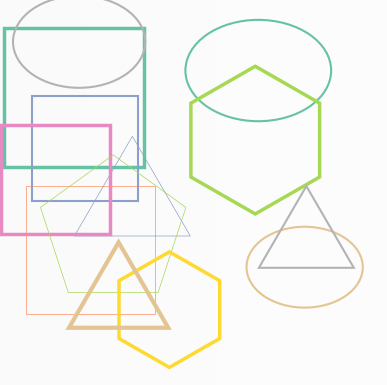[{"shape": "square", "thickness": 2.5, "radius": 0.91, "center": [0.19, 0.747]}, {"shape": "oval", "thickness": 1.5, "radius": 0.94, "center": [0.667, 0.817]}, {"shape": "square", "thickness": 0.5, "radius": 0.83, "center": [0.233, 0.352]}, {"shape": "triangle", "thickness": 0.5, "radius": 0.86, "center": [0.342, 0.473]}, {"shape": "square", "thickness": 1.5, "radius": 0.68, "center": [0.219, 0.614]}, {"shape": "square", "thickness": 2.5, "radius": 0.71, "center": [0.143, 0.534]}, {"shape": "pentagon", "thickness": 0.5, "radius": 0.99, "center": [0.292, 0.4]}, {"shape": "hexagon", "thickness": 2.5, "radius": 0.96, "center": [0.659, 0.636]}, {"shape": "hexagon", "thickness": 2.5, "radius": 0.75, "center": [0.437, 0.196]}, {"shape": "oval", "thickness": 1.5, "radius": 0.75, "center": [0.786, 0.306]}, {"shape": "triangle", "thickness": 3, "radius": 0.74, "center": [0.306, 0.223]}, {"shape": "triangle", "thickness": 1.5, "radius": 0.71, "center": [0.791, 0.375]}, {"shape": "oval", "thickness": 1.5, "radius": 0.85, "center": [0.204, 0.891]}]